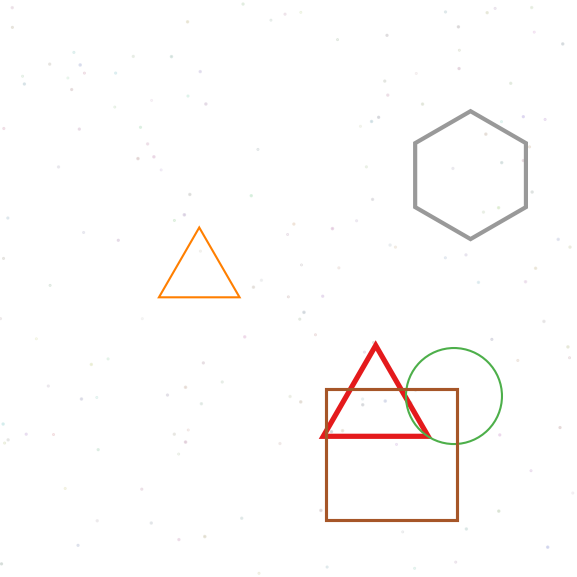[{"shape": "triangle", "thickness": 2.5, "radius": 0.52, "center": [0.651, 0.296]}, {"shape": "circle", "thickness": 1, "radius": 0.42, "center": [0.786, 0.313]}, {"shape": "triangle", "thickness": 1, "radius": 0.4, "center": [0.345, 0.525]}, {"shape": "square", "thickness": 1.5, "radius": 0.57, "center": [0.678, 0.212]}, {"shape": "hexagon", "thickness": 2, "radius": 0.55, "center": [0.815, 0.696]}]